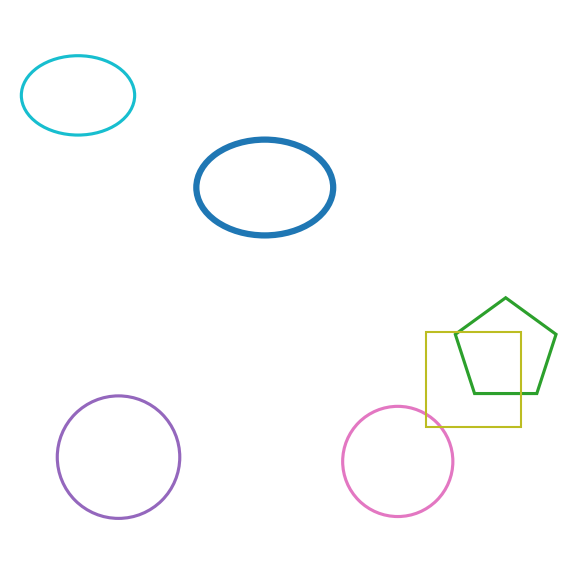[{"shape": "oval", "thickness": 3, "radius": 0.59, "center": [0.458, 0.674]}, {"shape": "pentagon", "thickness": 1.5, "radius": 0.46, "center": [0.876, 0.392]}, {"shape": "circle", "thickness": 1.5, "radius": 0.53, "center": [0.205, 0.208]}, {"shape": "circle", "thickness": 1.5, "radius": 0.48, "center": [0.689, 0.2]}, {"shape": "square", "thickness": 1, "radius": 0.41, "center": [0.82, 0.342]}, {"shape": "oval", "thickness": 1.5, "radius": 0.49, "center": [0.135, 0.834]}]